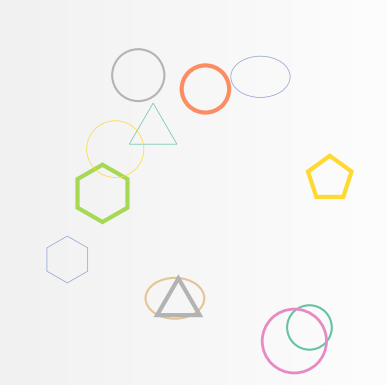[{"shape": "triangle", "thickness": 0.5, "radius": 0.36, "center": [0.395, 0.661]}, {"shape": "circle", "thickness": 1.5, "radius": 0.29, "center": [0.799, 0.149]}, {"shape": "circle", "thickness": 3, "radius": 0.31, "center": [0.53, 0.769]}, {"shape": "hexagon", "thickness": 0.5, "radius": 0.3, "center": [0.174, 0.326]}, {"shape": "oval", "thickness": 0.5, "radius": 0.38, "center": [0.672, 0.8]}, {"shape": "circle", "thickness": 2, "radius": 0.41, "center": [0.76, 0.114]}, {"shape": "hexagon", "thickness": 3, "radius": 0.37, "center": [0.265, 0.498]}, {"shape": "pentagon", "thickness": 3, "radius": 0.3, "center": [0.851, 0.536]}, {"shape": "circle", "thickness": 0.5, "radius": 0.37, "center": [0.297, 0.613]}, {"shape": "oval", "thickness": 1.5, "radius": 0.38, "center": [0.451, 0.225]}, {"shape": "circle", "thickness": 1.5, "radius": 0.34, "center": [0.357, 0.805]}, {"shape": "triangle", "thickness": 3, "radius": 0.32, "center": [0.46, 0.213]}]